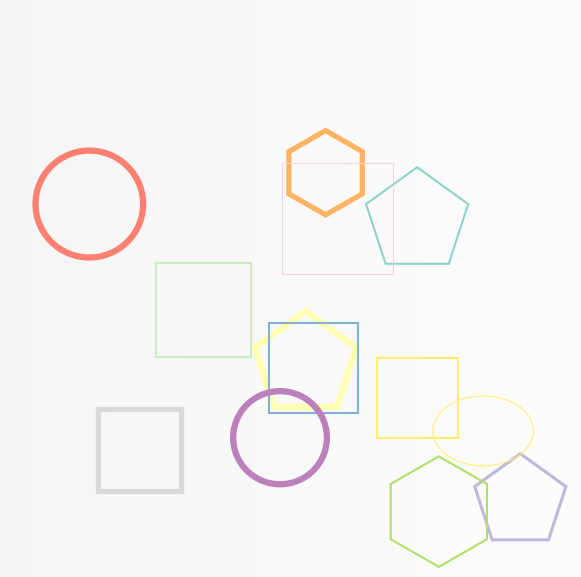[{"shape": "pentagon", "thickness": 1, "radius": 0.46, "center": [0.718, 0.617]}, {"shape": "pentagon", "thickness": 3, "radius": 0.46, "center": [0.526, 0.369]}, {"shape": "pentagon", "thickness": 1.5, "radius": 0.41, "center": [0.895, 0.131]}, {"shape": "circle", "thickness": 3, "radius": 0.46, "center": [0.154, 0.646]}, {"shape": "square", "thickness": 1, "radius": 0.39, "center": [0.539, 0.362]}, {"shape": "hexagon", "thickness": 2.5, "radius": 0.36, "center": [0.56, 0.7]}, {"shape": "hexagon", "thickness": 1, "radius": 0.48, "center": [0.755, 0.113]}, {"shape": "square", "thickness": 0.5, "radius": 0.48, "center": [0.581, 0.621]}, {"shape": "square", "thickness": 2.5, "radius": 0.36, "center": [0.239, 0.22]}, {"shape": "circle", "thickness": 3, "radius": 0.4, "center": [0.482, 0.241]}, {"shape": "square", "thickness": 1, "radius": 0.41, "center": [0.349, 0.463]}, {"shape": "square", "thickness": 1, "radius": 0.35, "center": [0.718, 0.31]}, {"shape": "oval", "thickness": 0.5, "radius": 0.43, "center": [0.831, 0.253]}]